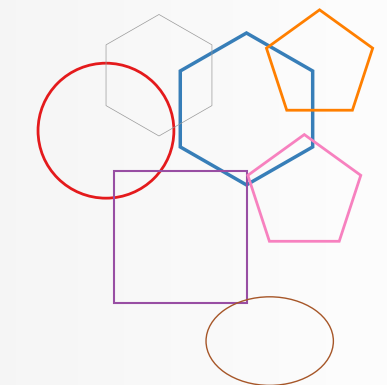[{"shape": "circle", "thickness": 2, "radius": 0.88, "center": [0.273, 0.661]}, {"shape": "hexagon", "thickness": 2.5, "radius": 0.99, "center": [0.636, 0.717]}, {"shape": "square", "thickness": 1.5, "radius": 0.86, "center": [0.465, 0.384]}, {"shape": "pentagon", "thickness": 2, "radius": 0.72, "center": [0.825, 0.83]}, {"shape": "oval", "thickness": 1, "radius": 0.82, "center": [0.696, 0.114]}, {"shape": "pentagon", "thickness": 2, "radius": 0.77, "center": [0.785, 0.497]}, {"shape": "hexagon", "thickness": 0.5, "radius": 0.79, "center": [0.41, 0.805]}]